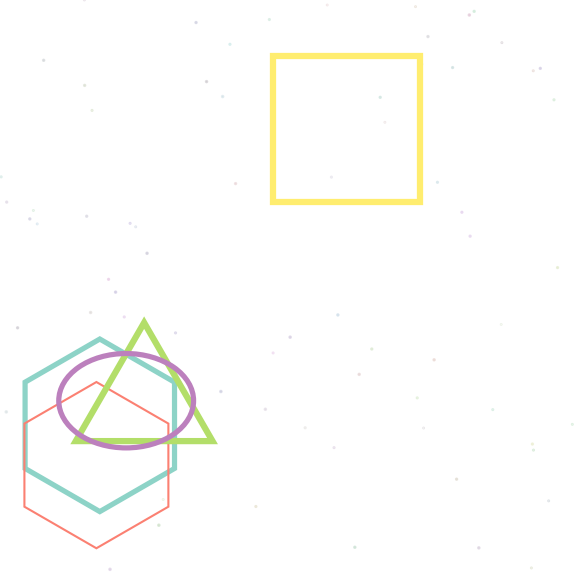[{"shape": "hexagon", "thickness": 2.5, "radius": 0.75, "center": [0.173, 0.263]}, {"shape": "hexagon", "thickness": 1, "radius": 0.72, "center": [0.167, 0.194]}, {"shape": "triangle", "thickness": 3, "radius": 0.68, "center": [0.25, 0.304]}, {"shape": "oval", "thickness": 2.5, "radius": 0.58, "center": [0.218, 0.305]}, {"shape": "square", "thickness": 3, "radius": 0.63, "center": [0.6, 0.775]}]